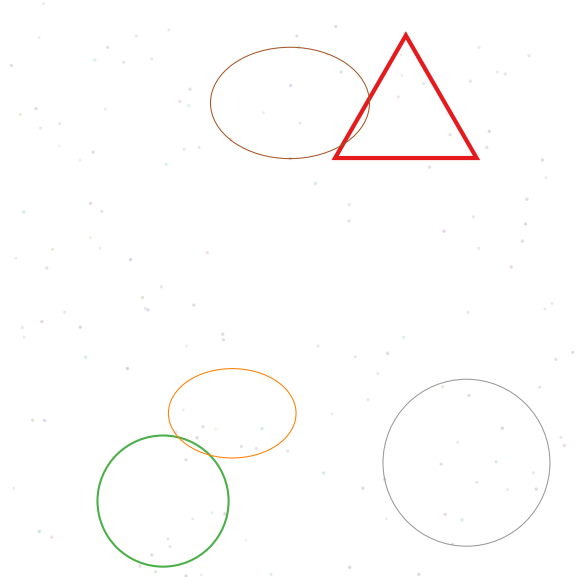[{"shape": "triangle", "thickness": 2, "radius": 0.71, "center": [0.703, 0.796]}, {"shape": "circle", "thickness": 1, "radius": 0.57, "center": [0.282, 0.131]}, {"shape": "oval", "thickness": 0.5, "radius": 0.55, "center": [0.402, 0.283]}, {"shape": "oval", "thickness": 0.5, "radius": 0.69, "center": [0.502, 0.821]}, {"shape": "circle", "thickness": 0.5, "radius": 0.72, "center": [0.808, 0.198]}]